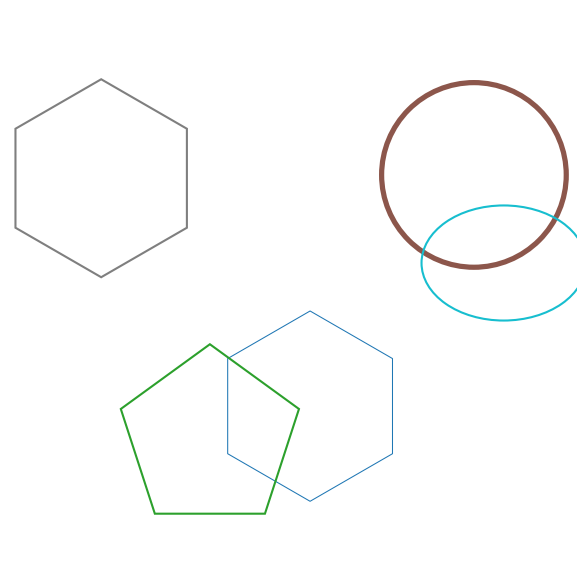[{"shape": "hexagon", "thickness": 0.5, "radius": 0.82, "center": [0.537, 0.296]}, {"shape": "pentagon", "thickness": 1, "radius": 0.81, "center": [0.363, 0.241]}, {"shape": "circle", "thickness": 2.5, "radius": 0.8, "center": [0.821, 0.696]}, {"shape": "hexagon", "thickness": 1, "radius": 0.86, "center": [0.175, 0.69]}, {"shape": "oval", "thickness": 1, "radius": 0.71, "center": [0.872, 0.544]}]